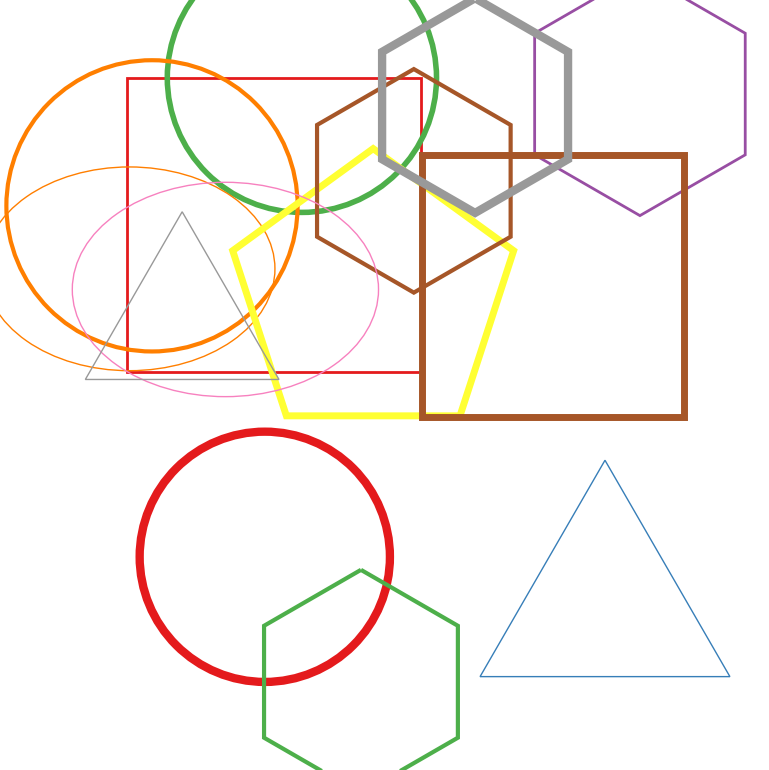[{"shape": "square", "thickness": 1, "radius": 0.95, "center": [0.356, 0.708]}, {"shape": "circle", "thickness": 3, "radius": 0.81, "center": [0.344, 0.277]}, {"shape": "triangle", "thickness": 0.5, "radius": 0.94, "center": [0.786, 0.215]}, {"shape": "hexagon", "thickness": 1.5, "radius": 0.73, "center": [0.469, 0.115]}, {"shape": "circle", "thickness": 2, "radius": 0.87, "center": [0.392, 0.899]}, {"shape": "hexagon", "thickness": 1, "radius": 0.79, "center": [0.831, 0.878]}, {"shape": "oval", "thickness": 0.5, "radius": 0.94, "center": [0.168, 0.651]}, {"shape": "circle", "thickness": 1.5, "radius": 0.95, "center": [0.197, 0.733]}, {"shape": "pentagon", "thickness": 2.5, "radius": 0.96, "center": [0.485, 0.615]}, {"shape": "square", "thickness": 2.5, "radius": 0.85, "center": [0.718, 0.629]}, {"shape": "hexagon", "thickness": 1.5, "radius": 0.73, "center": [0.537, 0.765]}, {"shape": "oval", "thickness": 0.5, "radius": 0.99, "center": [0.293, 0.624]}, {"shape": "hexagon", "thickness": 3, "radius": 0.7, "center": [0.617, 0.863]}, {"shape": "triangle", "thickness": 0.5, "radius": 0.73, "center": [0.237, 0.58]}]